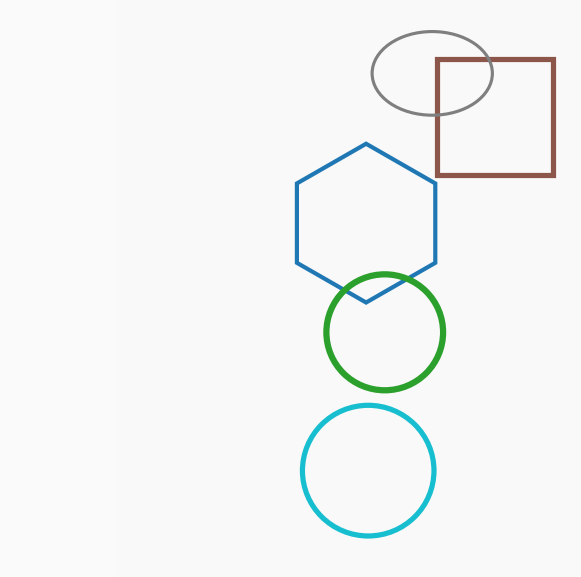[{"shape": "hexagon", "thickness": 2, "radius": 0.69, "center": [0.63, 0.613]}, {"shape": "circle", "thickness": 3, "radius": 0.5, "center": [0.662, 0.424]}, {"shape": "square", "thickness": 2.5, "radius": 0.5, "center": [0.852, 0.797]}, {"shape": "oval", "thickness": 1.5, "radius": 0.52, "center": [0.744, 0.872]}, {"shape": "circle", "thickness": 2.5, "radius": 0.57, "center": [0.633, 0.184]}]